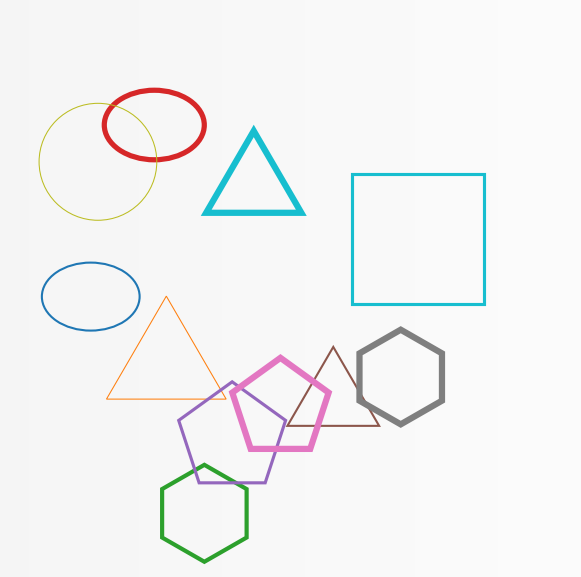[{"shape": "oval", "thickness": 1, "radius": 0.42, "center": [0.156, 0.486]}, {"shape": "triangle", "thickness": 0.5, "radius": 0.59, "center": [0.286, 0.367]}, {"shape": "hexagon", "thickness": 2, "radius": 0.42, "center": [0.352, 0.11]}, {"shape": "oval", "thickness": 2.5, "radius": 0.43, "center": [0.265, 0.783]}, {"shape": "pentagon", "thickness": 1.5, "radius": 0.48, "center": [0.399, 0.241]}, {"shape": "triangle", "thickness": 1, "radius": 0.46, "center": [0.573, 0.307]}, {"shape": "pentagon", "thickness": 3, "radius": 0.44, "center": [0.483, 0.292]}, {"shape": "hexagon", "thickness": 3, "radius": 0.41, "center": [0.689, 0.346]}, {"shape": "circle", "thickness": 0.5, "radius": 0.51, "center": [0.168, 0.719]}, {"shape": "triangle", "thickness": 3, "radius": 0.47, "center": [0.437, 0.678]}, {"shape": "square", "thickness": 1.5, "radius": 0.56, "center": [0.719, 0.586]}]